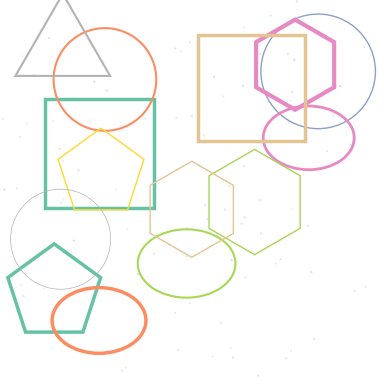[{"shape": "square", "thickness": 2.5, "radius": 0.71, "center": [0.259, 0.602]}, {"shape": "pentagon", "thickness": 2.5, "radius": 0.63, "center": [0.141, 0.24]}, {"shape": "oval", "thickness": 2.5, "radius": 0.61, "center": [0.257, 0.168]}, {"shape": "circle", "thickness": 1.5, "radius": 0.67, "center": [0.273, 0.794]}, {"shape": "circle", "thickness": 1, "radius": 0.74, "center": [0.826, 0.815]}, {"shape": "hexagon", "thickness": 3, "radius": 0.59, "center": [0.767, 0.832]}, {"shape": "oval", "thickness": 2, "radius": 0.59, "center": [0.802, 0.642]}, {"shape": "hexagon", "thickness": 1, "radius": 0.68, "center": [0.661, 0.475]}, {"shape": "oval", "thickness": 1.5, "radius": 0.63, "center": [0.485, 0.316]}, {"shape": "pentagon", "thickness": 1, "radius": 0.59, "center": [0.262, 0.55]}, {"shape": "square", "thickness": 2.5, "radius": 0.69, "center": [0.653, 0.77]}, {"shape": "hexagon", "thickness": 1, "radius": 0.62, "center": [0.498, 0.456]}, {"shape": "circle", "thickness": 0.5, "radius": 0.65, "center": [0.157, 0.379]}, {"shape": "triangle", "thickness": 1.5, "radius": 0.71, "center": [0.163, 0.874]}]